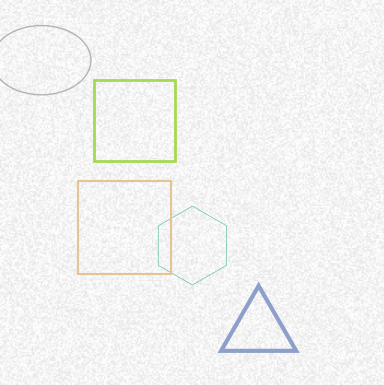[{"shape": "hexagon", "thickness": 0.5, "radius": 0.51, "center": [0.5, 0.362]}, {"shape": "triangle", "thickness": 3, "radius": 0.56, "center": [0.672, 0.145]}, {"shape": "square", "thickness": 2, "radius": 0.52, "center": [0.349, 0.688]}, {"shape": "square", "thickness": 1.5, "radius": 0.6, "center": [0.324, 0.41]}, {"shape": "oval", "thickness": 1, "radius": 0.64, "center": [0.108, 0.844]}]